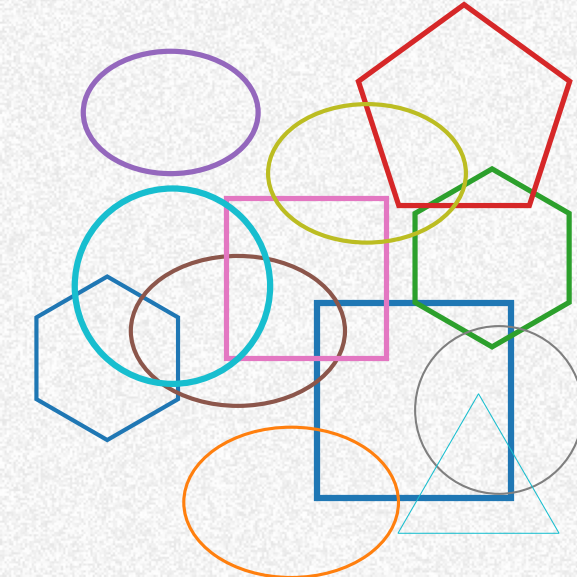[{"shape": "hexagon", "thickness": 2, "radius": 0.71, "center": [0.186, 0.379]}, {"shape": "square", "thickness": 3, "radius": 0.84, "center": [0.717, 0.305]}, {"shape": "oval", "thickness": 1.5, "radius": 0.93, "center": [0.504, 0.129]}, {"shape": "hexagon", "thickness": 2.5, "radius": 0.77, "center": [0.852, 0.553]}, {"shape": "pentagon", "thickness": 2.5, "radius": 0.96, "center": [0.804, 0.799]}, {"shape": "oval", "thickness": 2.5, "radius": 0.76, "center": [0.296, 0.804]}, {"shape": "oval", "thickness": 2, "radius": 0.93, "center": [0.412, 0.426]}, {"shape": "square", "thickness": 2.5, "radius": 0.69, "center": [0.529, 0.518]}, {"shape": "circle", "thickness": 1, "radius": 0.73, "center": [0.864, 0.289]}, {"shape": "oval", "thickness": 2, "radius": 0.86, "center": [0.635, 0.699]}, {"shape": "circle", "thickness": 3, "radius": 0.85, "center": [0.299, 0.504]}, {"shape": "triangle", "thickness": 0.5, "radius": 0.81, "center": [0.829, 0.156]}]